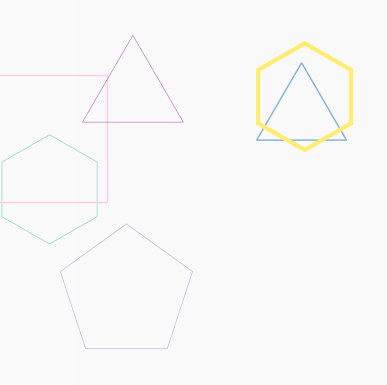[{"shape": "hexagon", "thickness": 0.5, "radius": 0.71, "center": [0.128, 0.508]}, {"shape": "pentagon", "thickness": 0.5, "radius": 0.9, "center": [0.326, 0.239]}, {"shape": "triangle", "thickness": 1, "radius": 0.67, "center": [0.778, 0.703]}, {"shape": "square", "thickness": 1, "radius": 0.82, "center": [0.111, 0.641]}, {"shape": "triangle", "thickness": 0.5, "radius": 0.75, "center": [0.343, 0.758]}, {"shape": "hexagon", "thickness": 3, "radius": 0.69, "center": [0.786, 0.749]}]